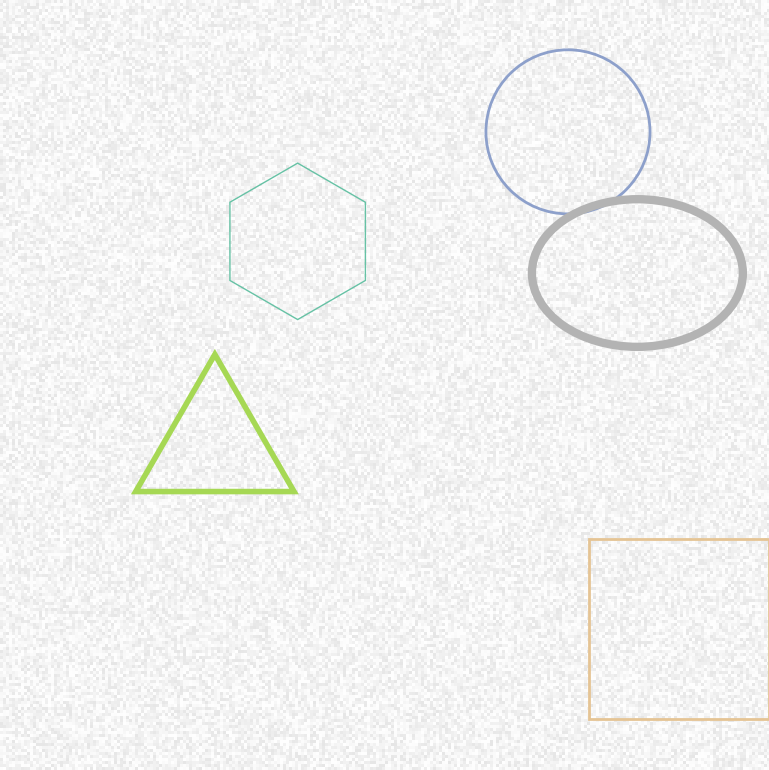[{"shape": "hexagon", "thickness": 0.5, "radius": 0.51, "center": [0.387, 0.687]}, {"shape": "circle", "thickness": 1, "radius": 0.53, "center": [0.738, 0.829]}, {"shape": "triangle", "thickness": 2, "radius": 0.59, "center": [0.279, 0.421]}, {"shape": "square", "thickness": 1, "radius": 0.58, "center": [0.882, 0.183]}, {"shape": "oval", "thickness": 3, "radius": 0.68, "center": [0.828, 0.645]}]